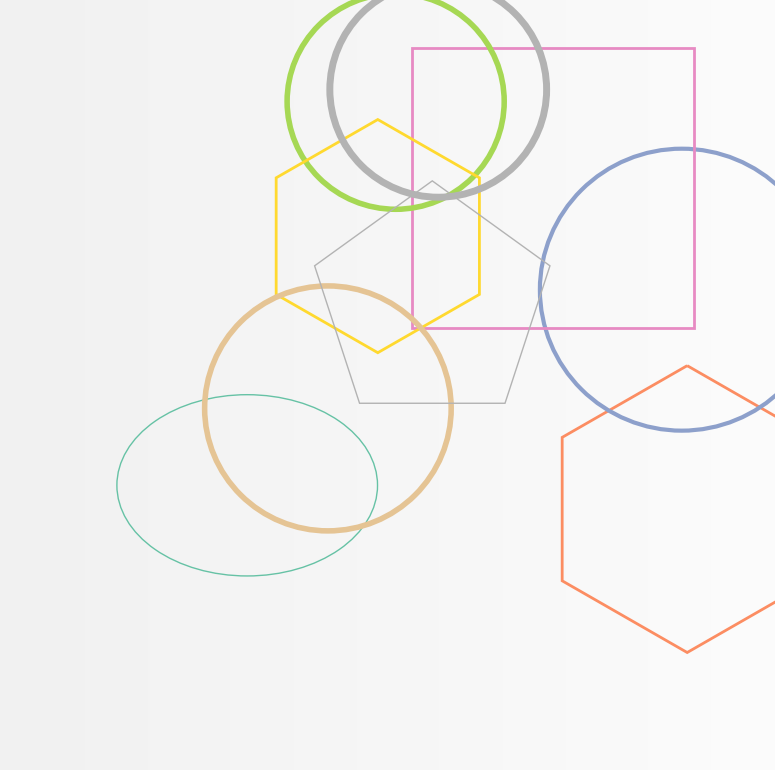[{"shape": "oval", "thickness": 0.5, "radius": 0.84, "center": [0.319, 0.37]}, {"shape": "hexagon", "thickness": 1, "radius": 0.93, "center": [0.887, 0.339]}, {"shape": "circle", "thickness": 1.5, "radius": 0.92, "center": [0.88, 0.624]}, {"shape": "square", "thickness": 1, "radius": 0.91, "center": [0.714, 0.756]}, {"shape": "circle", "thickness": 2, "radius": 0.7, "center": [0.511, 0.868]}, {"shape": "hexagon", "thickness": 1, "radius": 0.76, "center": [0.487, 0.693]}, {"shape": "circle", "thickness": 2, "radius": 0.8, "center": [0.423, 0.47]}, {"shape": "circle", "thickness": 2.5, "radius": 0.7, "center": [0.565, 0.884]}, {"shape": "pentagon", "thickness": 0.5, "radius": 0.8, "center": [0.558, 0.605]}]